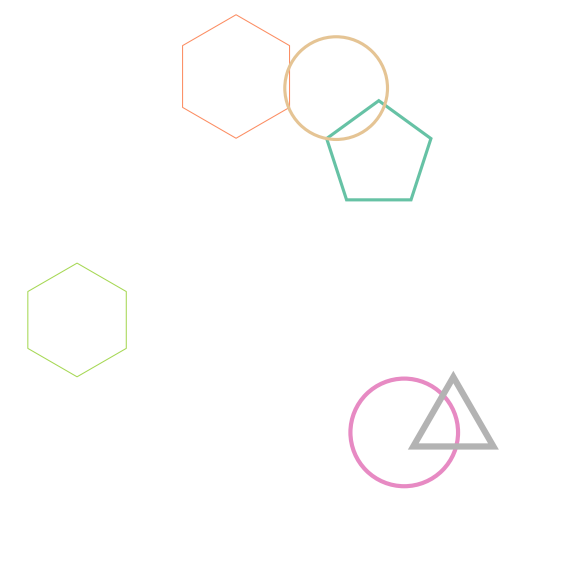[{"shape": "pentagon", "thickness": 1.5, "radius": 0.47, "center": [0.656, 0.73]}, {"shape": "hexagon", "thickness": 0.5, "radius": 0.53, "center": [0.409, 0.867]}, {"shape": "circle", "thickness": 2, "radius": 0.47, "center": [0.7, 0.25]}, {"shape": "hexagon", "thickness": 0.5, "radius": 0.49, "center": [0.133, 0.445]}, {"shape": "circle", "thickness": 1.5, "radius": 0.44, "center": [0.582, 0.847]}, {"shape": "triangle", "thickness": 3, "radius": 0.4, "center": [0.785, 0.266]}]